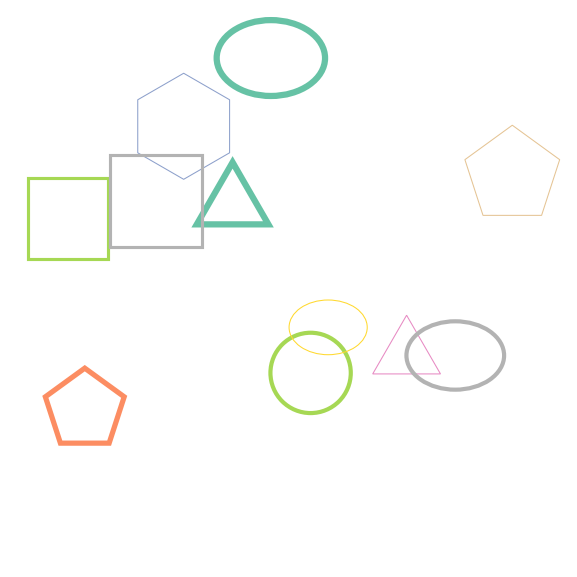[{"shape": "triangle", "thickness": 3, "radius": 0.36, "center": [0.403, 0.646]}, {"shape": "oval", "thickness": 3, "radius": 0.47, "center": [0.469, 0.899]}, {"shape": "pentagon", "thickness": 2.5, "radius": 0.36, "center": [0.147, 0.29]}, {"shape": "hexagon", "thickness": 0.5, "radius": 0.46, "center": [0.318, 0.78]}, {"shape": "triangle", "thickness": 0.5, "radius": 0.34, "center": [0.704, 0.386]}, {"shape": "circle", "thickness": 2, "radius": 0.35, "center": [0.538, 0.353]}, {"shape": "square", "thickness": 1.5, "radius": 0.35, "center": [0.118, 0.621]}, {"shape": "oval", "thickness": 0.5, "radius": 0.34, "center": [0.568, 0.432]}, {"shape": "pentagon", "thickness": 0.5, "radius": 0.43, "center": [0.887, 0.696]}, {"shape": "square", "thickness": 1.5, "radius": 0.4, "center": [0.27, 0.651]}, {"shape": "oval", "thickness": 2, "radius": 0.42, "center": [0.788, 0.384]}]